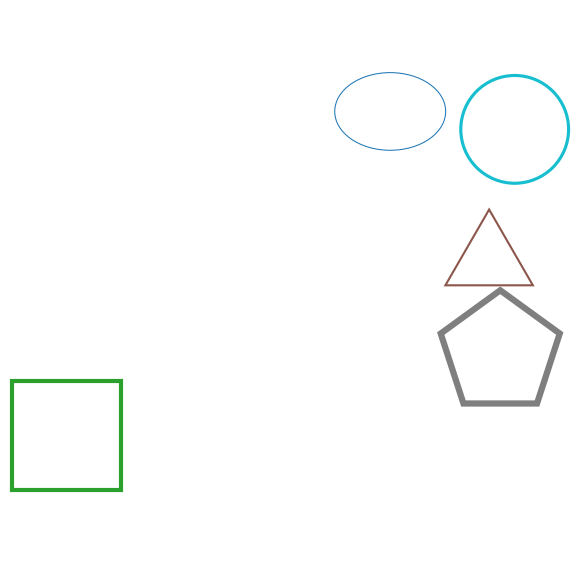[{"shape": "oval", "thickness": 0.5, "radius": 0.48, "center": [0.676, 0.806]}, {"shape": "square", "thickness": 2, "radius": 0.47, "center": [0.115, 0.245]}, {"shape": "triangle", "thickness": 1, "radius": 0.44, "center": [0.847, 0.549]}, {"shape": "pentagon", "thickness": 3, "radius": 0.54, "center": [0.866, 0.388]}, {"shape": "circle", "thickness": 1.5, "radius": 0.47, "center": [0.891, 0.775]}]